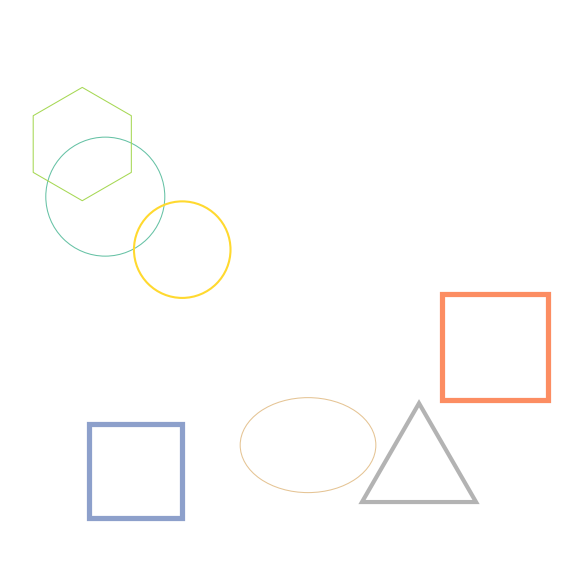[{"shape": "circle", "thickness": 0.5, "radius": 0.52, "center": [0.182, 0.659]}, {"shape": "square", "thickness": 2.5, "radius": 0.46, "center": [0.856, 0.398]}, {"shape": "square", "thickness": 2.5, "radius": 0.41, "center": [0.234, 0.184]}, {"shape": "hexagon", "thickness": 0.5, "radius": 0.49, "center": [0.142, 0.75]}, {"shape": "circle", "thickness": 1, "radius": 0.42, "center": [0.316, 0.567]}, {"shape": "oval", "thickness": 0.5, "radius": 0.59, "center": [0.533, 0.228]}, {"shape": "triangle", "thickness": 2, "radius": 0.57, "center": [0.726, 0.187]}]